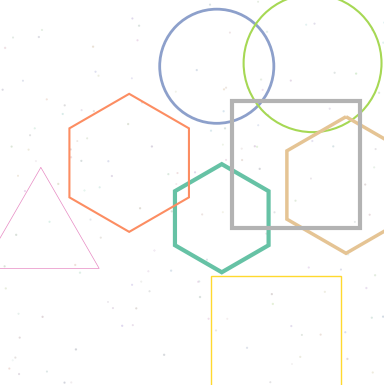[{"shape": "hexagon", "thickness": 3, "radius": 0.7, "center": [0.576, 0.433]}, {"shape": "hexagon", "thickness": 1.5, "radius": 0.9, "center": [0.336, 0.577]}, {"shape": "circle", "thickness": 2, "radius": 0.74, "center": [0.563, 0.828]}, {"shape": "triangle", "thickness": 0.5, "radius": 0.88, "center": [0.106, 0.39]}, {"shape": "circle", "thickness": 1.5, "radius": 0.9, "center": [0.812, 0.836]}, {"shape": "square", "thickness": 1, "radius": 0.84, "center": [0.717, 0.115]}, {"shape": "hexagon", "thickness": 2.5, "radius": 0.89, "center": [0.899, 0.519]}, {"shape": "square", "thickness": 3, "radius": 0.83, "center": [0.769, 0.573]}]